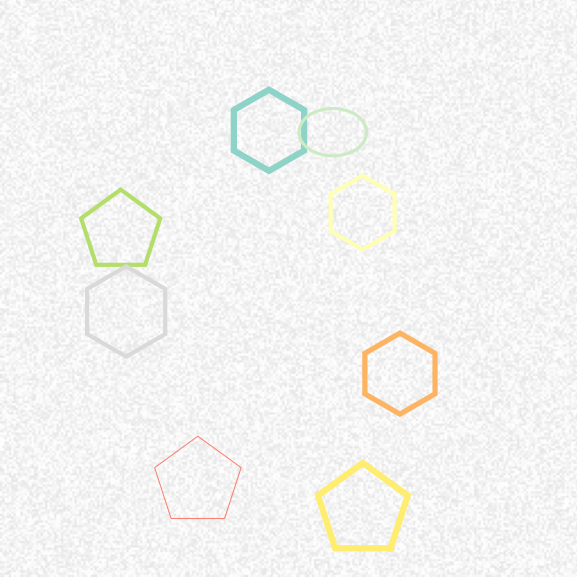[{"shape": "hexagon", "thickness": 3, "radius": 0.35, "center": [0.466, 0.774]}, {"shape": "hexagon", "thickness": 2, "radius": 0.32, "center": [0.628, 0.631]}, {"shape": "pentagon", "thickness": 0.5, "radius": 0.39, "center": [0.343, 0.165]}, {"shape": "hexagon", "thickness": 2.5, "radius": 0.35, "center": [0.693, 0.352]}, {"shape": "pentagon", "thickness": 2, "radius": 0.36, "center": [0.209, 0.599]}, {"shape": "hexagon", "thickness": 2, "radius": 0.39, "center": [0.218, 0.46]}, {"shape": "oval", "thickness": 1.5, "radius": 0.29, "center": [0.576, 0.77]}, {"shape": "pentagon", "thickness": 3, "radius": 0.41, "center": [0.628, 0.116]}]